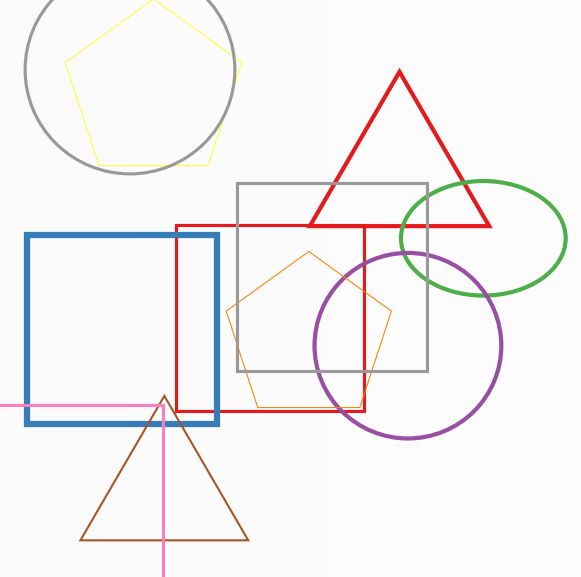[{"shape": "square", "thickness": 1.5, "radius": 0.81, "center": [0.464, 0.448]}, {"shape": "triangle", "thickness": 2, "radius": 0.89, "center": [0.687, 0.697]}, {"shape": "square", "thickness": 3, "radius": 0.82, "center": [0.209, 0.429]}, {"shape": "oval", "thickness": 2, "radius": 0.71, "center": [0.832, 0.586]}, {"shape": "circle", "thickness": 2, "radius": 0.8, "center": [0.702, 0.401]}, {"shape": "pentagon", "thickness": 0.5, "radius": 0.75, "center": [0.531, 0.414]}, {"shape": "pentagon", "thickness": 0.5, "radius": 0.8, "center": [0.264, 0.841]}, {"shape": "triangle", "thickness": 1, "radius": 0.83, "center": [0.283, 0.147]}, {"shape": "square", "thickness": 1.5, "radius": 0.79, "center": [0.122, 0.14]}, {"shape": "square", "thickness": 1.5, "radius": 0.82, "center": [0.571, 0.519]}, {"shape": "circle", "thickness": 1.5, "radius": 0.9, "center": [0.224, 0.878]}]